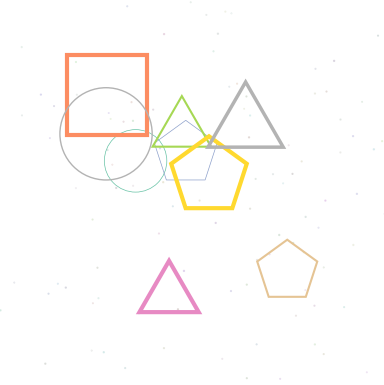[{"shape": "circle", "thickness": 0.5, "radius": 0.41, "center": [0.352, 0.582]}, {"shape": "square", "thickness": 3, "radius": 0.52, "center": [0.278, 0.753]}, {"shape": "pentagon", "thickness": 0.5, "radius": 0.43, "center": [0.482, 0.602]}, {"shape": "triangle", "thickness": 3, "radius": 0.44, "center": [0.439, 0.234]}, {"shape": "triangle", "thickness": 1.5, "radius": 0.44, "center": [0.472, 0.663]}, {"shape": "pentagon", "thickness": 3, "radius": 0.52, "center": [0.543, 0.543]}, {"shape": "pentagon", "thickness": 1.5, "radius": 0.41, "center": [0.746, 0.295]}, {"shape": "triangle", "thickness": 2.5, "radius": 0.56, "center": [0.638, 0.674]}, {"shape": "circle", "thickness": 1, "radius": 0.6, "center": [0.275, 0.652]}]